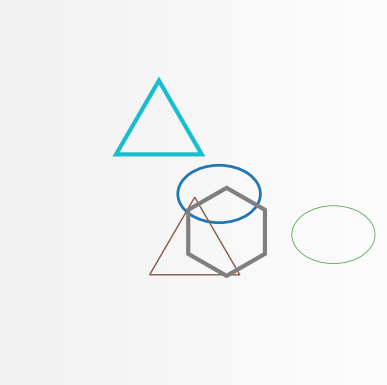[{"shape": "oval", "thickness": 2, "radius": 0.53, "center": [0.565, 0.496]}, {"shape": "oval", "thickness": 0.5, "radius": 0.54, "center": [0.86, 0.39]}, {"shape": "triangle", "thickness": 1, "radius": 0.67, "center": [0.503, 0.353]}, {"shape": "hexagon", "thickness": 3, "radius": 0.57, "center": [0.585, 0.398]}, {"shape": "triangle", "thickness": 3, "radius": 0.64, "center": [0.41, 0.663]}]